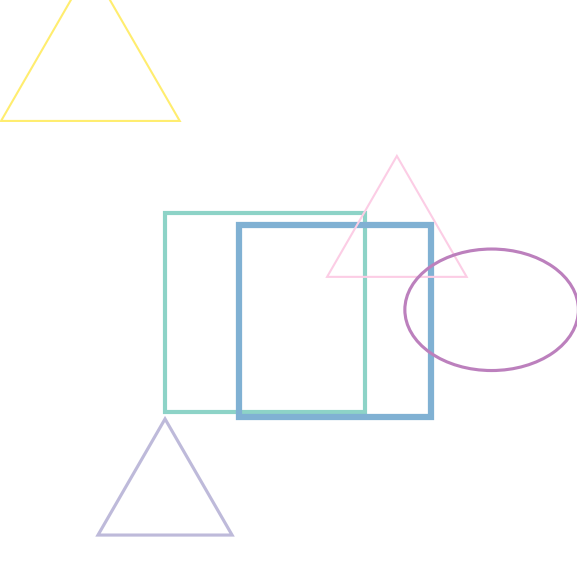[{"shape": "square", "thickness": 2, "radius": 0.87, "center": [0.459, 0.458]}, {"shape": "triangle", "thickness": 1.5, "radius": 0.67, "center": [0.286, 0.14]}, {"shape": "square", "thickness": 3, "radius": 0.83, "center": [0.58, 0.443]}, {"shape": "triangle", "thickness": 1, "radius": 0.7, "center": [0.687, 0.589]}, {"shape": "oval", "thickness": 1.5, "radius": 0.75, "center": [0.851, 0.463]}, {"shape": "triangle", "thickness": 1, "radius": 0.89, "center": [0.157, 0.879]}]